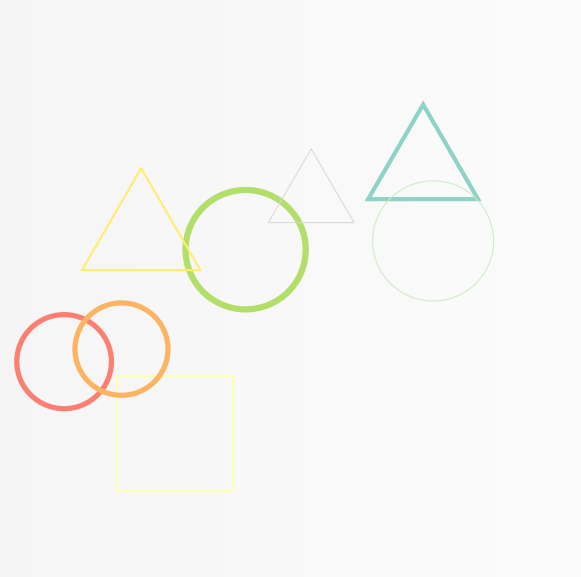[{"shape": "triangle", "thickness": 2, "radius": 0.55, "center": [0.728, 0.709]}, {"shape": "square", "thickness": 1, "radius": 0.5, "center": [0.301, 0.248]}, {"shape": "circle", "thickness": 2.5, "radius": 0.41, "center": [0.11, 0.373]}, {"shape": "circle", "thickness": 2.5, "radius": 0.4, "center": [0.209, 0.395]}, {"shape": "circle", "thickness": 3, "radius": 0.52, "center": [0.423, 0.567]}, {"shape": "triangle", "thickness": 0.5, "radius": 0.43, "center": [0.535, 0.656]}, {"shape": "circle", "thickness": 0.5, "radius": 0.52, "center": [0.745, 0.582]}, {"shape": "triangle", "thickness": 1, "radius": 0.59, "center": [0.243, 0.59]}]